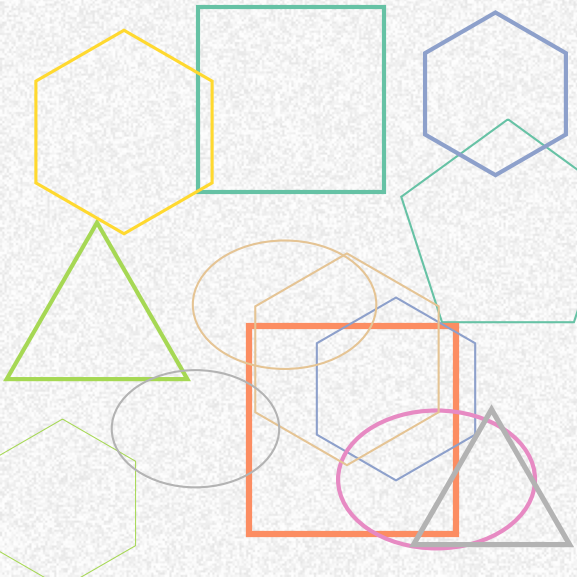[{"shape": "square", "thickness": 2, "radius": 0.8, "center": [0.504, 0.826]}, {"shape": "pentagon", "thickness": 1, "radius": 0.97, "center": [0.88, 0.598]}, {"shape": "square", "thickness": 3, "radius": 0.9, "center": [0.61, 0.255]}, {"shape": "hexagon", "thickness": 2, "radius": 0.7, "center": [0.858, 0.837]}, {"shape": "hexagon", "thickness": 1, "radius": 0.79, "center": [0.686, 0.326]}, {"shape": "oval", "thickness": 2, "radius": 0.85, "center": [0.756, 0.169]}, {"shape": "hexagon", "thickness": 0.5, "radius": 0.73, "center": [0.108, 0.127]}, {"shape": "triangle", "thickness": 2, "radius": 0.9, "center": [0.168, 0.433]}, {"shape": "hexagon", "thickness": 1.5, "radius": 0.88, "center": [0.215, 0.771]}, {"shape": "hexagon", "thickness": 1, "radius": 0.92, "center": [0.601, 0.377]}, {"shape": "oval", "thickness": 1, "radius": 0.79, "center": [0.493, 0.471]}, {"shape": "triangle", "thickness": 2.5, "radius": 0.78, "center": [0.851, 0.134]}, {"shape": "oval", "thickness": 1, "radius": 0.72, "center": [0.338, 0.257]}]